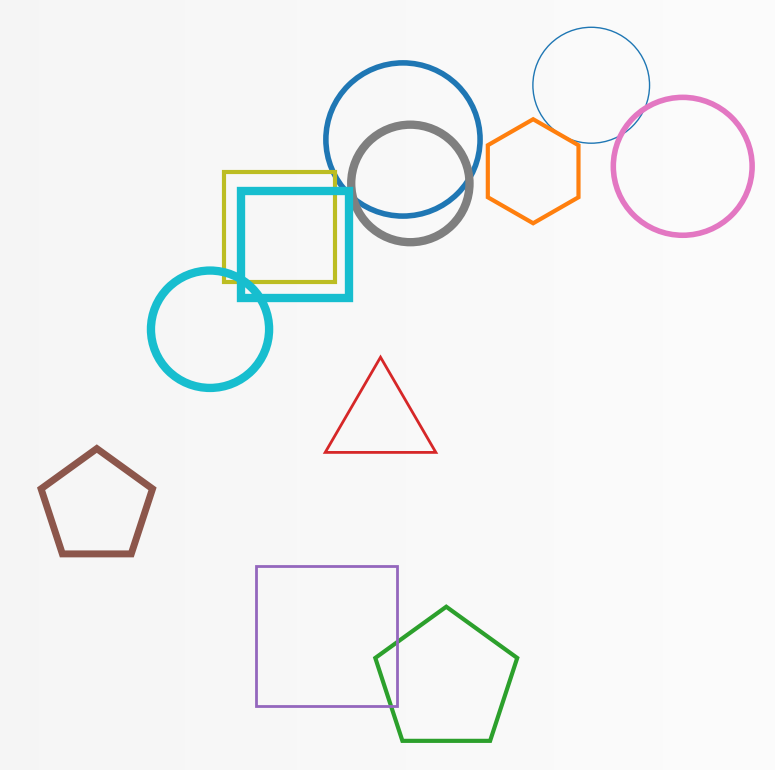[{"shape": "circle", "thickness": 0.5, "radius": 0.38, "center": [0.763, 0.889]}, {"shape": "circle", "thickness": 2, "radius": 0.5, "center": [0.52, 0.819]}, {"shape": "hexagon", "thickness": 1.5, "radius": 0.34, "center": [0.688, 0.778]}, {"shape": "pentagon", "thickness": 1.5, "radius": 0.48, "center": [0.576, 0.116]}, {"shape": "triangle", "thickness": 1, "radius": 0.41, "center": [0.491, 0.454]}, {"shape": "square", "thickness": 1, "radius": 0.46, "center": [0.421, 0.174]}, {"shape": "pentagon", "thickness": 2.5, "radius": 0.38, "center": [0.125, 0.342]}, {"shape": "circle", "thickness": 2, "radius": 0.45, "center": [0.881, 0.784]}, {"shape": "circle", "thickness": 3, "radius": 0.38, "center": [0.529, 0.762]}, {"shape": "square", "thickness": 1.5, "radius": 0.36, "center": [0.36, 0.705]}, {"shape": "square", "thickness": 3, "radius": 0.35, "center": [0.38, 0.683]}, {"shape": "circle", "thickness": 3, "radius": 0.38, "center": [0.271, 0.572]}]